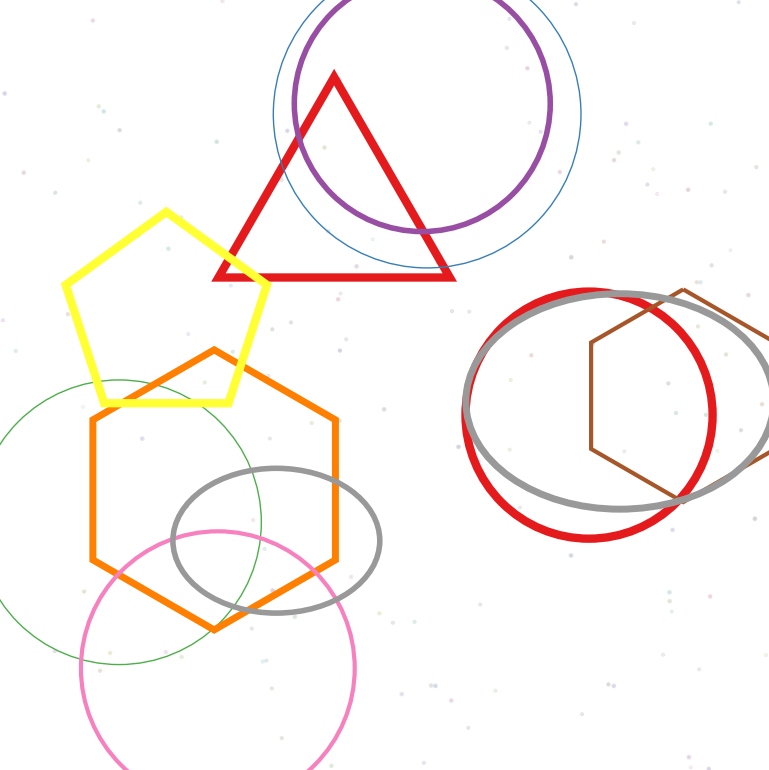[{"shape": "circle", "thickness": 3, "radius": 0.8, "center": [0.765, 0.461]}, {"shape": "triangle", "thickness": 3, "radius": 0.87, "center": [0.434, 0.726]}, {"shape": "circle", "thickness": 0.5, "radius": 1.0, "center": [0.555, 0.852]}, {"shape": "circle", "thickness": 0.5, "radius": 0.92, "center": [0.155, 0.322]}, {"shape": "circle", "thickness": 2, "radius": 0.83, "center": [0.548, 0.865]}, {"shape": "hexagon", "thickness": 2.5, "radius": 0.91, "center": [0.278, 0.364]}, {"shape": "pentagon", "thickness": 3, "radius": 0.69, "center": [0.216, 0.588]}, {"shape": "hexagon", "thickness": 1.5, "radius": 0.69, "center": [0.887, 0.486]}, {"shape": "circle", "thickness": 1.5, "radius": 0.89, "center": [0.283, 0.132]}, {"shape": "oval", "thickness": 2, "radius": 0.67, "center": [0.359, 0.298]}, {"shape": "oval", "thickness": 2.5, "radius": 1.0, "center": [0.805, 0.479]}]